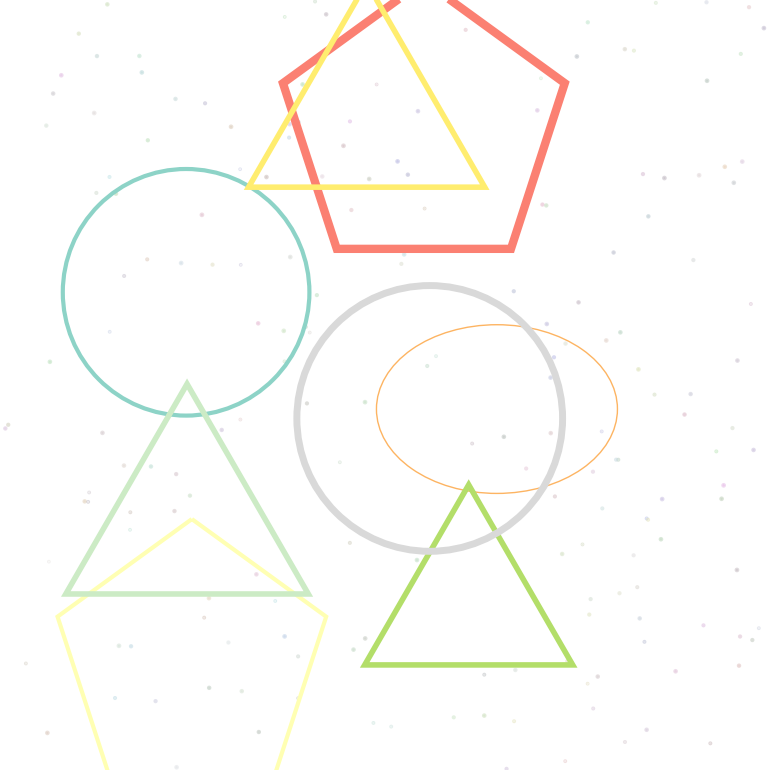[{"shape": "circle", "thickness": 1.5, "radius": 0.8, "center": [0.242, 0.62]}, {"shape": "pentagon", "thickness": 1.5, "radius": 0.92, "center": [0.249, 0.142]}, {"shape": "pentagon", "thickness": 3, "radius": 0.96, "center": [0.55, 0.833]}, {"shape": "oval", "thickness": 0.5, "radius": 0.78, "center": [0.645, 0.469]}, {"shape": "triangle", "thickness": 2, "radius": 0.78, "center": [0.609, 0.214]}, {"shape": "circle", "thickness": 2.5, "radius": 0.86, "center": [0.558, 0.457]}, {"shape": "triangle", "thickness": 2, "radius": 0.91, "center": [0.243, 0.32]}, {"shape": "triangle", "thickness": 2, "radius": 0.89, "center": [0.476, 0.845]}]